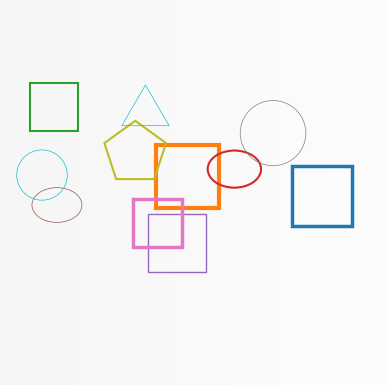[{"shape": "square", "thickness": 2.5, "radius": 0.39, "center": [0.831, 0.49]}, {"shape": "square", "thickness": 3, "radius": 0.4, "center": [0.484, 0.542]}, {"shape": "square", "thickness": 1.5, "radius": 0.31, "center": [0.139, 0.721]}, {"shape": "oval", "thickness": 1.5, "radius": 0.34, "center": [0.605, 0.561]}, {"shape": "square", "thickness": 1, "radius": 0.38, "center": [0.458, 0.37]}, {"shape": "oval", "thickness": 0.5, "radius": 0.32, "center": [0.147, 0.467]}, {"shape": "square", "thickness": 2.5, "radius": 0.31, "center": [0.406, 0.42]}, {"shape": "circle", "thickness": 0.5, "radius": 0.42, "center": [0.705, 0.654]}, {"shape": "pentagon", "thickness": 1.5, "radius": 0.42, "center": [0.349, 0.603]}, {"shape": "triangle", "thickness": 0.5, "radius": 0.35, "center": [0.375, 0.709]}, {"shape": "circle", "thickness": 0.5, "radius": 0.33, "center": [0.108, 0.545]}]